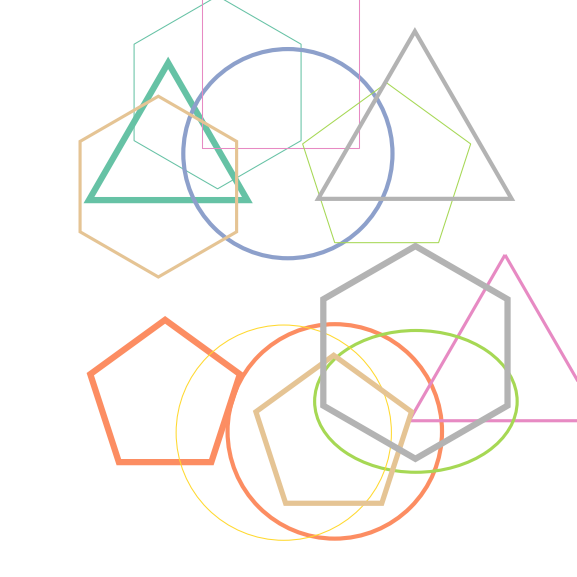[{"shape": "hexagon", "thickness": 0.5, "radius": 0.83, "center": [0.377, 0.839]}, {"shape": "triangle", "thickness": 3, "radius": 0.79, "center": [0.291, 0.732]}, {"shape": "pentagon", "thickness": 3, "radius": 0.68, "center": [0.286, 0.309]}, {"shape": "circle", "thickness": 2, "radius": 0.93, "center": [0.58, 0.252]}, {"shape": "circle", "thickness": 2, "radius": 0.91, "center": [0.499, 0.733]}, {"shape": "square", "thickness": 0.5, "radius": 0.68, "center": [0.486, 0.879]}, {"shape": "triangle", "thickness": 1.5, "radius": 0.96, "center": [0.874, 0.366]}, {"shape": "oval", "thickness": 1.5, "radius": 0.88, "center": [0.72, 0.304]}, {"shape": "pentagon", "thickness": 0.5, "radius": 0.76, "center": [0.67, 0.703]}, {"shape": "circle", "thickness": 0.5, "radius": 0.93, "center": [0.491, 0.25]}, {"shape": "hexagon", "thickness": 1.5, "radius": 0.78, "center": [0.274, 0.676]}, {"shape": "pentagon", "thickness": 2.5, "radius": 0.71, "center": [0.578, 0.242]}, {"shape": "triangle", "thickness": 2, "radius": 0.97, "center": [0.718, 0.752]}, {"shape": "hexagon", "thickness": 3, "radius": 0.92, "center": [0.719, 0.389]}]